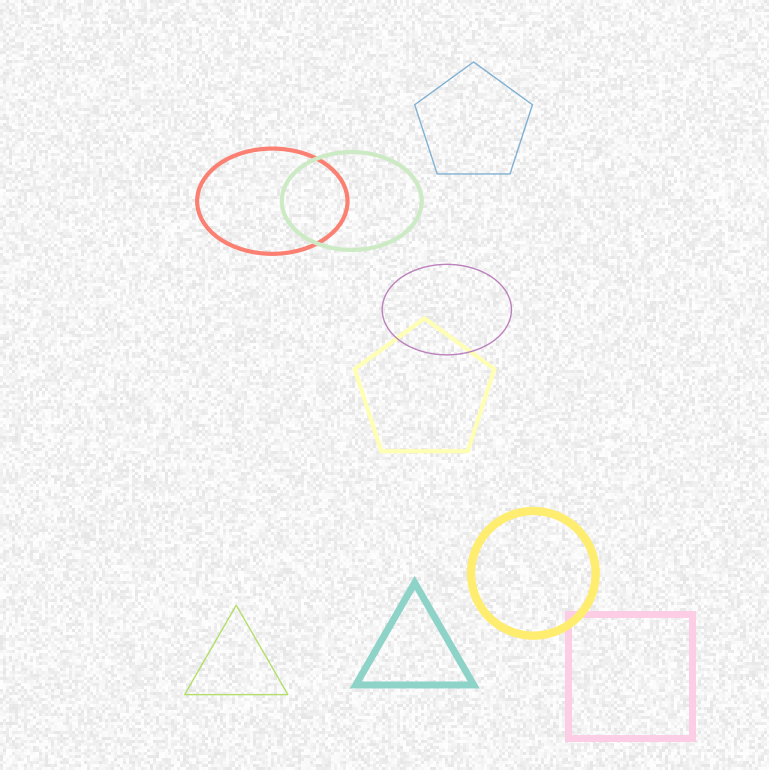[{"shape": "triangle", "thickness": 2.5, "radius": 0.44, "center": [0.539, 0.155]}, {"shape": "pentagon", "thickness": 1.5, "radius": 0.48, "center": [0.551, 0.491]}, {"shape": "oval", "thickness": 1.5, "radius": 0.49, "center": [0.354, 0.739]}, {"shape": "pentagon", "thickness": 0.5, "radius": 0.4, "center": [0.615, 0.839]}, {"shape": "triangle", "thickness": 0.5, "radius": 0.39, "center": [0.307, 0.137]}, {"shape": "square", "thickness": 2.5, "radius": 0.4, "center": [0.818, 0.122]}, {"shape": "oval", "thickness": 0.5, "radius": 0.42, "center": [0.58, 0.598]}, {"shape": "oval", "thickness": 1.5, "radius": 0.45, "center": [0.457, 0.739]}, {"shape": "circle", "thickness": 3, "radius": 0.4, "center": [0.693, 0.255]}]